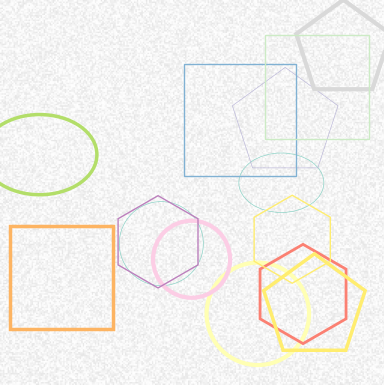[{"shape": "oval", "thickness": 0.5, "radius": 0.55, "center": [0.731, 0.525]}, {"shape": "circle", "thickness": 0.5, "radius": 0.55, "center": [0.419, 0.367]}, {"shape": "circle", "thickness": 3, "radius": 0.67, "center": [0.67, 0.185]}, {"shape": "pentagon", "thickness": 0.5, "radius": 0.72, "center": [0.741, 0.681]}, {"shape": "hexagon", "thickness": 2, "radius": 0.64, "center": [0.787, 0.236]}, {"shape": "square", "thickness": 1, "radius": 0.73, "center": [0.624, 0.689]}, {"shape": "square", "thickness": 2.5, "radius": 0.67, "center": [0.159, 0.28]}, {"shape": "oval", "thickness": 2.5, "radius": 0.74, "center": [0.103, 0.598]}, {"shape": "circle", "thickness": 3, "radius": 0.5, "center": [0.498, 0.327]}, {"shape": "pentagon", "thickness": 3, "radius": 0.64, "center": [0.892, 0.872]}, {"shape": "hexagon", "thickness": 1, "radius": 0.6, "center": [0.411, 0.372]}, {"shape": "square", "thickness": 1, "radius": 0.68, "center": [0.824, 0.774]}, {"shape": "pentagon", "thickness": 2.5, "radius": 0.69, "center": [0.817, 0.202]}, {"shape": "hexagon", "thickness": 1, "radius": 0.57, "center": [0.759, 0.379]}]